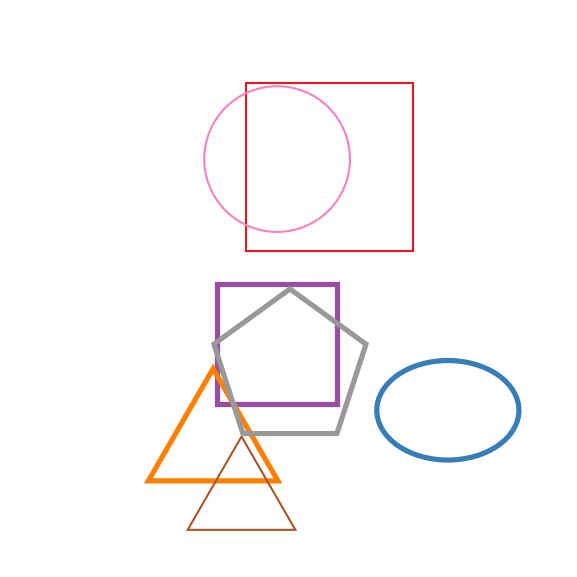[{"shape": "square", "thickness": 1, "radius": 0.73, "center": [0.57, 0.71]}, {"shape": "oval", "thickness": 2.5, "radius": 0.62, "center": [0.776, 0.289]}, {"shape": "square", "thickness": 2.5, "radius": 0.52, "center": [0.479, 0.403]}, {"shape": "triangle", "thickness": 2.5, "radius": 0.65, "center": [0.369, 0.231]}, {"shape": "triangle", "thickness": 1, "radius": 0.54, "center": [0.418, 0.136]}, {"shape": "circle", "thickness": 1, "radius": 0.63, "center": [0.48, 0.724]}, {"shape": "pentagon", "thickness": 2.5, "radius": 0.69, "center": [0.502, 0.36]}]